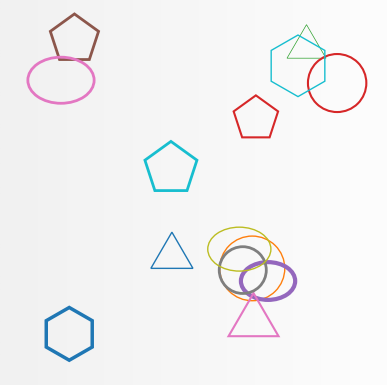[{"shape": "hexagon", "thickness": 2.5, "radius": 0.34, "center": [0.179, 0.133]}, {"shape": "triangle", "thickness": 1, "radius": 0.31, "center": [0.444, 0.334]}, {"shape": "circle", "thickness": 1, "radius": 0.42, "center": [0.651, 0.303]}, {"shape": "triangle", "thickness": 0.5, "radius": 0.29, "center": [0.791, 0.878]}, {"shape": "pentagon", "thickness": 1.5, "radius": 0.3, "center": [0.66, 0.692]}, {"shape": "circle", "thickness": 1.5, "radius": 0.38, "center": [0.87, 0.784]}, {"shape": "oval", "thickness": 3, "radius": 0.35, "center": [0.692, 0.27]}, {"shape": "pentagon", "thickness": 2, "radius": 0.33, "center": [0.192, 0.898]}, {"shape": "oval", "thickness": 2, "radius": 0.43, "center": [0.157, 0.792]}, {"shape": "triangle", "thickness": 1.5, "radius": 0.37, "center": [0.654, 0.164]}, {"shape": "circle", "thickness": 2, "radius": 0.3, "center": [0.626, 0.298]}, {"shape": "oval", "thickness": 1, "radius": 0.41, "center": [0.618, 0.353]}, {"shape": "pentagon", "thickness": 2, "radius": 0.35, "center": [0.441, 0.562]}, {"shape": "hexagon", "thickness": 1, "radius": 0.4, "center": [0.769, 0.829]}]